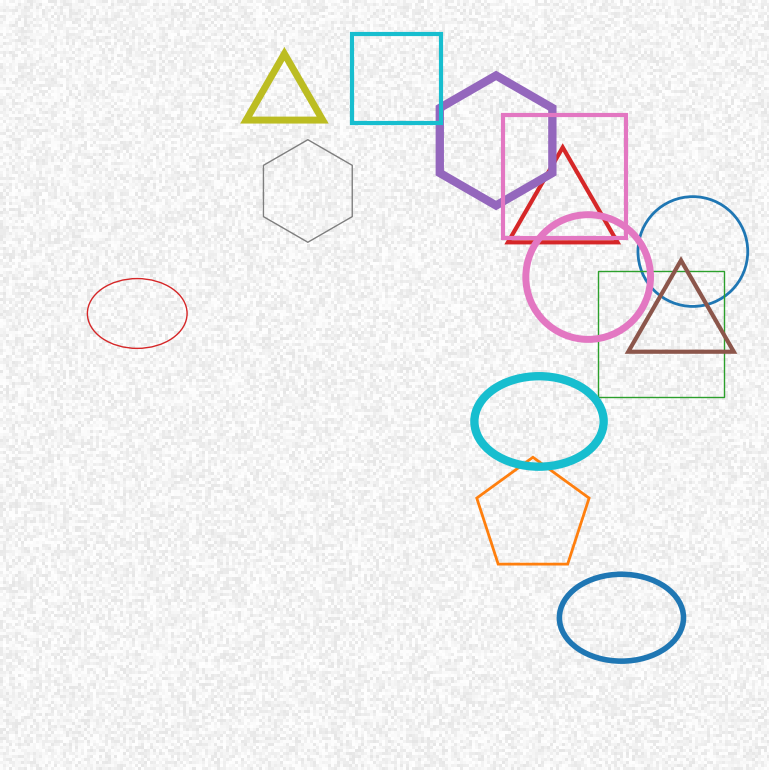[{"shape": "oval", "thickness": 2, "radius": 0.4, "center": [0.807, 0.198]}, {"shape": "circle", "thickness": 1, "radius": 0.36, "center": [0.9, 0.673]}, {"shape": "pentagon", "thickness": 1, "radius": 0.38, "center": [0.692, 0.329]}, {"shape": "square", "thickness": 0.5, "radius": 0.41, "center": [0.859, 0.567]}, {"shape": "triangle", "thickness": 1.5, "radius": 0.41, "center": [0.731, 0.726]}, {"shape": "oval", "thickness": 0.5, "radius": 0.32, "center": [0.178, 0.593]}, {"shape": "hexagon", "thickness": 3, "radius": 0.42, "center": [0.644, 0.818]}, {"shape": "triangle", "thickness": 1.5, "radius": 0.4, "center": [0.884, 0.583]}, {"shape": "square", "thickness": 1.5, "radius": 0.4, "center": [0.733, 0.771]}, {"shape": "circle", "thickness": 2.5, "radius": 0.4, "center": [0.764, 0.64]}, {"shape": "hexagon", "thickness": 0.5, "radius": 0.33, "center": [0.4, 0.752]}, {"shape": "triangle", "thickness": 2.5, "radius": 0.29, "center": [0.369, 0.873]}, {"shape": "square", "thickness": 1.5, "radius": 0.29, "center": [0.515, 0.898]}, {"shape": "oval", "thickness": 3, "radius": 0.42, "center": [0.7, 0.453]}]